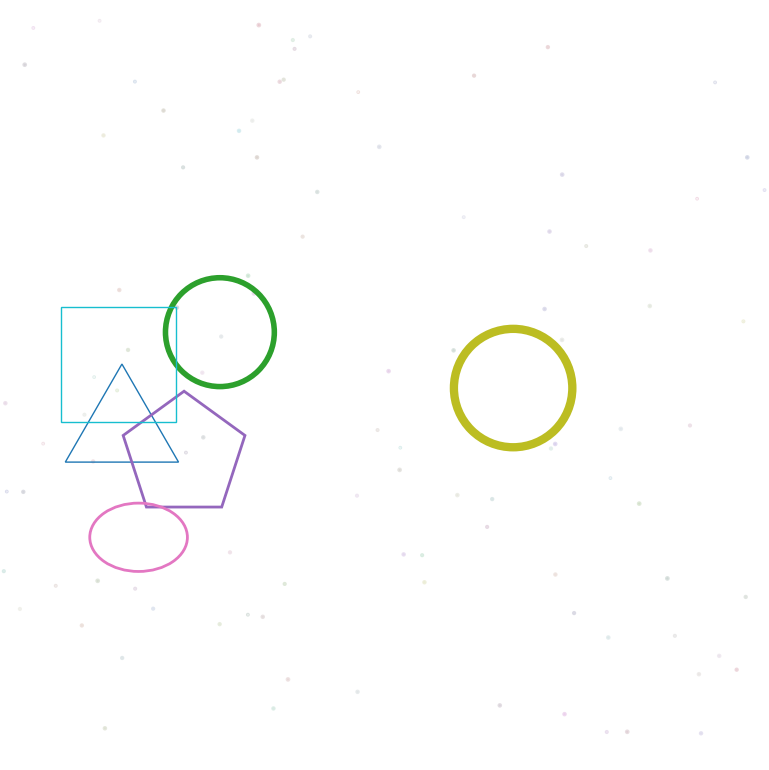[{"shape": "triangle", "thickness": 0.5, "radius": 0.42, "center": [0.158, 0.442]}, {"shape": "circle", "thickness": 2, "radius": 0.35, "center": [0.286, 0.569]}, {"shape": "pentagon", "thickness": 1, "radius": 0.42, "center": [0.239, 0.409]}, {"shape": "oval", "thickness": 1, "radius": 0.32, "center": [0.18, 0.302]}, {"shape": "circle", "thickness": 3, "radius": 0.38, "center": [0.666, 0.496]}, {"shape": "square", "thickness": 0.5, "radius": 0.37, "center": [0.154, 0.526]}]